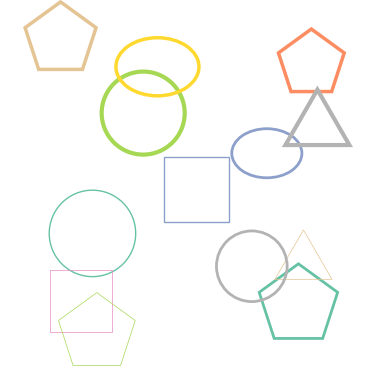[{"shape": "circle", "thickness": 1, "radius": 0.56, "center": [0.24, 0.394]}, {"shape": "pentagon", "thickness": 2, "radius": 0.54, "center": [0.775, 0.208]}, {"shape": "pentagon", "thickness": 2.5, "radius": 0.45, "center": [0.809, 0.835]}, {"shape": "oval", "thickness": 2, "radius": 0.46, "center": [0.693, 0.602]}, {"shape": "square", "thickness": 1, "radius": 0.43, "center": [0.51, 0.507]}, {"shape": "square", "thickness": 0.5, "radius": 0.4, "center": [0.21, 0.218]}, {"shape": "pentagon", "thickness": 0.5, "radius": 0.52, "center": [0.252, 0.135]}, {"shape": "circle", "thickness": 3, "radius": 0.54, "center": [0.372, 0.706]}, {"shape": "oval", "thickness": 2.5, "radius": 0.54, "center": [0.409, 0.827]}, {"shape": "triangle", "thickness": 0.5, "radius": 0.43, "center": [0.788, 0.317]}, {"shape": "pentagon", "thickness": 2.5, "radius": 0.48, "center": [0.157, 0.898]}, {"shape": "triangle", "thickness": 3, "radius": 0.48, "center": [0.824, 0.671]}, {"shape": "circle", "thickness": 2, "radius": 0.46, "center": [0.654, 0.308]}]